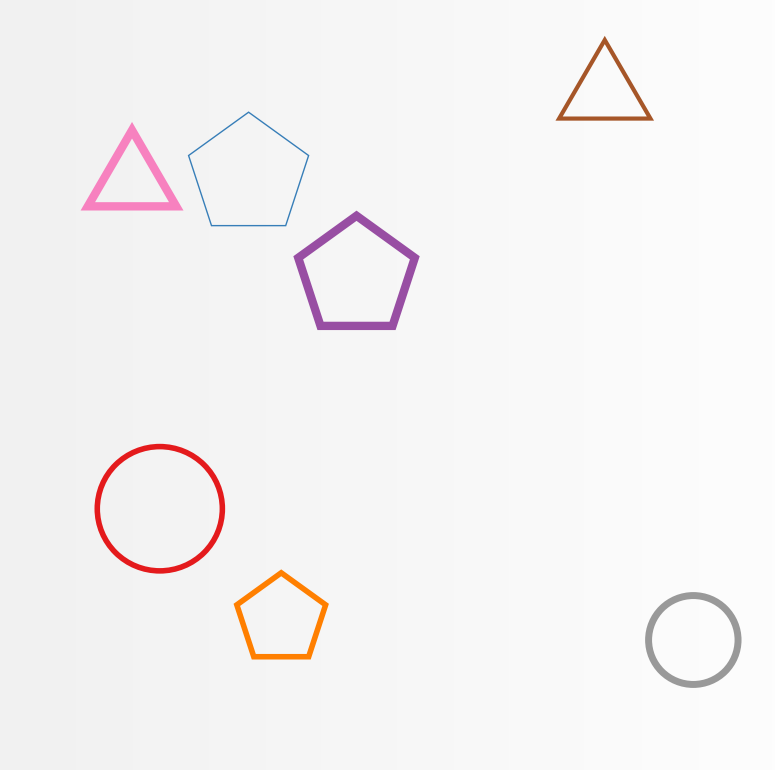[{"shape": "circle", "thickness": 2, "radius": 0.4, "center": [0.206, 0.339]}, {"shape": "pentagon", "thickness": 0.5, "radius": 0.41, "center": [0.321, 0.773]}, {"shape": "pentagon", "thickness": 3, "radius": 0.4, "center": [0.46, 0.641]}, {"shape": "pentagon", "thickness": 2, "radius": 0.3, "center": [0.363, 0.196]}, {"shape": "triangle", "thickness": 1.5, "radius": 0.34, "center": [0.78, 0.88]}, {"shape": "triangle", "thickness": 3, "radius": 0.33, "center": [0.17, 0.765]}, {"shape": "circle", "thickness": 2.5, "radius": 0.29, "center": [0.895, 0.169]}]